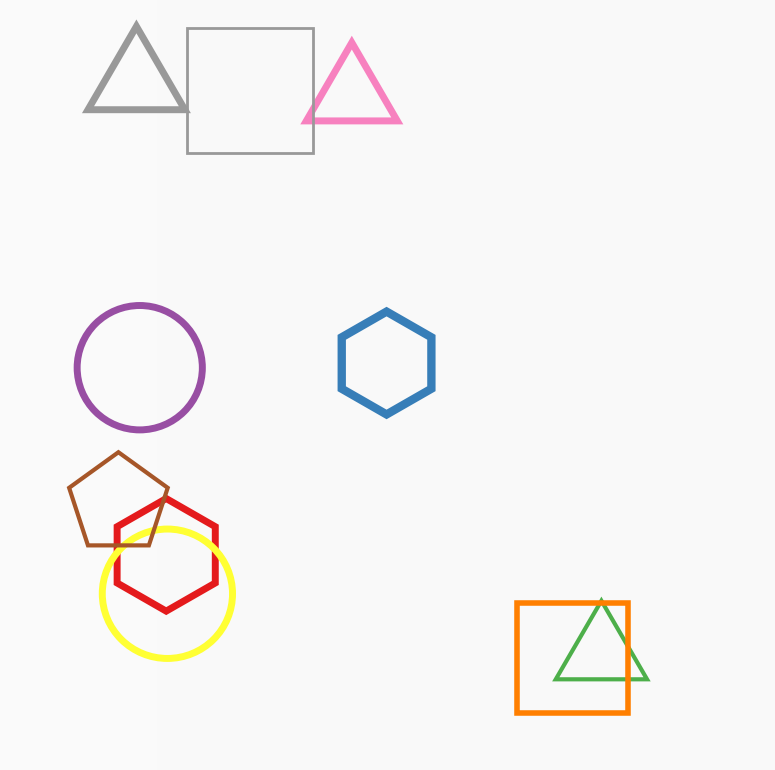[{"shape": "hexagon", "thickness": 2.5, "radius": 0.37, "center": [0.214, 0.279]}, {"shape": "hexagon", "thickness": 3, "radius": 0.33, "center": [0.499, 0.529]}, {"shape": "triangle", "thickness": 1.5, "radius": 0.34, "center": [0.776, 0.152]}, {"shape": "circle", "thickness": 2.5, "radius": 0.4, "center": [0.18, 0.522]}, {"shape": "square", "thickness": 2, "radius": 0.36, "center": [0.739, 0.145]}, {"shape": "circle", "thickness": 2.5, "radius": 0.42, "center": [0.216, 0.229]}, {"shape": "pentagon", "thickness": 1.5, "radius": 0.33, "center": [0.153, 0.346]}, {"shape": "triangle", "thickness": 2.5, "radius": 0.34, "center": [0.454, 0.877]}, {"shape": "square", "thickness": 1, "radius": 0.41, "center": [0.323, 0.883]}, {"shape": "triangle", "thickness": 2.5, "radius": 0.36, "center": [0.176, 0.894]}]